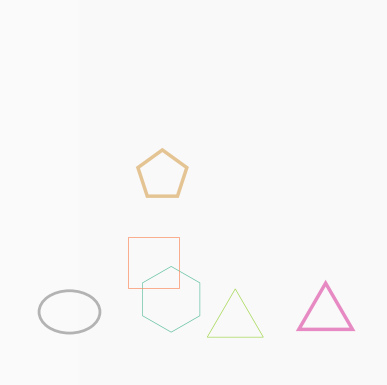[{"shape": "hexagon", "thickness": 0.5, "radius": 0.43, "center": [0.442, 0.223]}, {"shape": "square", "thickness": 0.5, "radius": 0.33, "center": [0.396, 0.317]}, {"shape": "triangle", "thickness": 2.5, "radius": 0.4, "center": [0.84, 0.184]}, {"shape": "triangle", "thickness": 0.5, "radius": 0.42, "center": [0.607, 0.166]}, {"shape": "pentagon", "thickness": 2.5, "radius": 0.33, "center": [0.419, 0.544]}, {"shape": "oval", "thickness": 2, "radius": 0.39, "center": [0.179, 0.19]}]